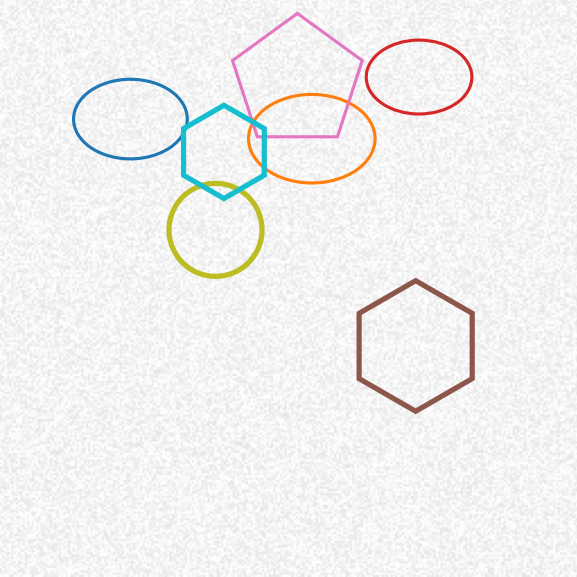[{"shape": "oval", "thickness": 1.5, "radius": 0.49, "center": [0.226, 0.793]}, {"shape": "oval", "thickness": 1.5, "radius": 0.55, "center": [0.54, 0.759]}, {"shape": "oval", "thickness": 1.5, "radius": 0.46, "center": [0.726, 0.866]}, {"shape": "hexagon", "thickness": 2.5, "radius": 0.57, "center": [0.72, 0.4]}, {"shape": "pentagon", "thickness": 1.5, "radius": 0.59, "center": [0.515, 0.858]}, {"shape": "circle", "thickness": 2.5, "radius": 0.4, "center": [0.373, 0.601]}, {"shape": "hexagon", "thickness": 2.5, "radius": 0.4, "center": [0.388, 0.736]}]